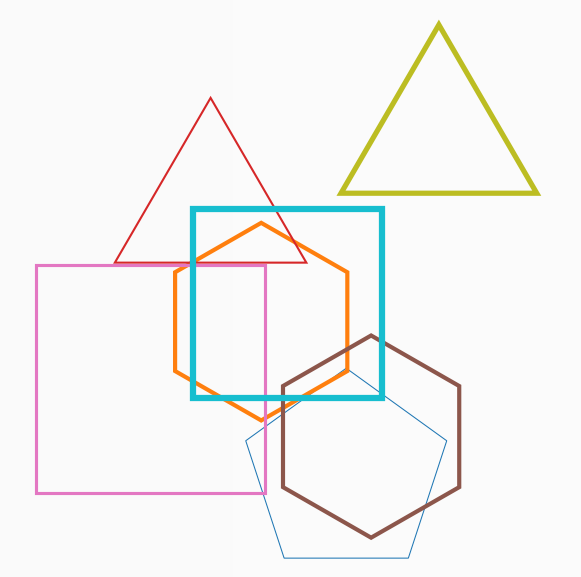[{"shape": "pentagon", "thickness": 0.5, "radius": 0.91, "center": [0.596, 0.18]}, {"shape": "hexagon", "thickness": 2, "radius": 0.86, "center": [0.449, 0.442]}, {"shape": "triangle", "thickness": 1, "radius": 0.95, "center": [0.362, 0.639]}, {"shape": "hexagon", "thickness": 2, "radius": 0.88, "center": [0.638, 0.243]}, {"shape": "square", "thickness": 1.5, "radius": 0.99, "center": [0.259, 0.343]}, {"shape": "triangle", "thickness": 2.5, "radius": 0.97, "center": [0.755, 0.762]}, {"shape": "square", "thickness": 3, "radius": 0.82, "center": [0.495, 0.473]}]